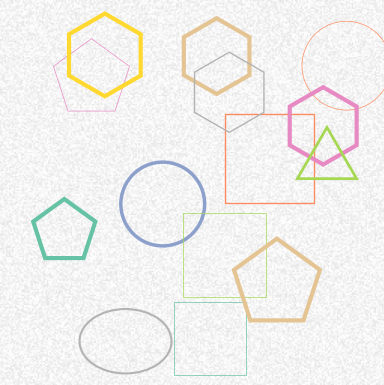[{"shape": "square", "thickness": 0.5, "radius": 0.47, "center": [0.546, 0.121]}, {"shape": "pentagon", "thickness": 3, "radius": 0.42, "center": [0.167, 0.398]}, {"shape": "square", "thickness": 1, "radius": 0.58, "center": [0.699, 0.589]}, {"shape": "circle", "thickness": 0.5, "radius": 0.58, "center": [0.9, 0.829]}, {"shape": "circle", "thickness": 2.5, "radius": 0.54, "center": [0.423, 0.47]}, {"shape": "hexagon", "thickness": 3, "radius": 0.5, "center": [0.839, 0.673]}, {"shape": "pentagon", "thickness": 0.5, "radius": 0.52, "center": [0.238, 0.796]}, {"shape": "triangle", "thickness": 2, "radius": 0.44, "center": [0.849, 0.58]}, {"shape": "square", "thickness": 0.5, "radius": 0.54, "center": [0.584, 0.337]}, {"shape": "hexagon", "thickness": 3, "radius": 0.54, "center": [0.272, 0.857]}, {"shape": "hexagon", "thickness": 3, "radius": 0.49, "center": [0.563, 0.854]}, {"shape": "pentagon", "thickness": 3, "radius": 0.59, "center": [0.719, 0.263]}, {"shape": "oval", "thickness": 1.5, "radius": 0.6, "center": [0.326, 0.114]}, {"shape": "hexagon", "thickness": 1, "radius": 0.52, "center": [0.595, 0.76]}]